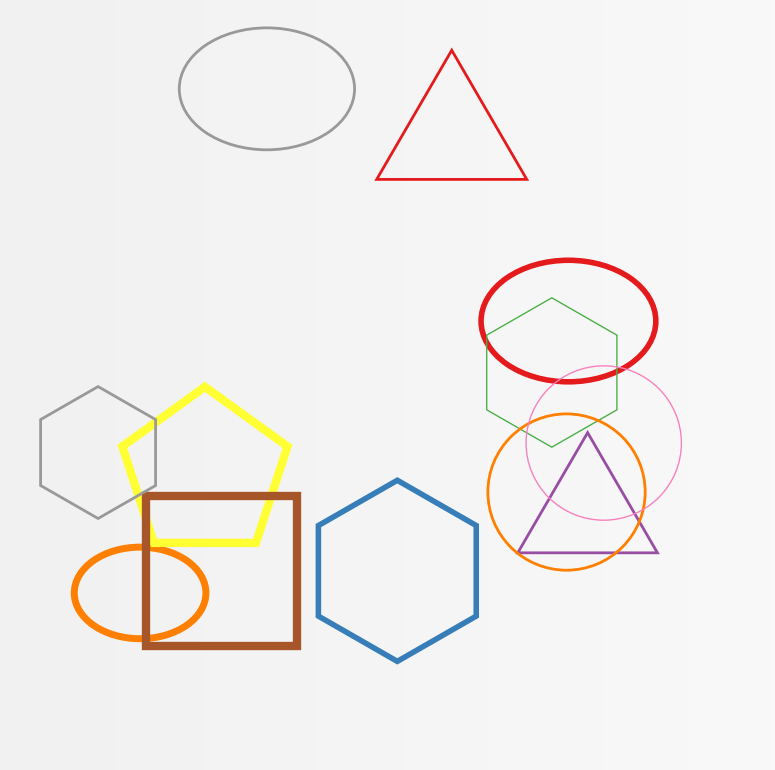[{"shape": "oval", "thickness": 2, "radius": 0.56, "center": [0.733, 0.583]}, {"shape": "triangle", "thickness": 1, "radius": 0.56, "center": [0.583, 0.823]}, {"shape": "hexagon", "thickness": 2, "radius": 0.59, "center": [0.513, 0.259]}, {"shape": "hexagon", "thickness": 0.5, "radius": 0.48, "center": [0.712, 0.516]}, {"shape": "triangle", "thickness": 1, "radius": 0.52, "center": [0.758, 0.334]}, {"shape": "oval", "thickness": 2.5, "radius": 0.42, "center": [0.181, 0.23]}, {"shape": "circle", "thickness": 1, "radius": 0.51, "center": [0.731, 0.361]}, {"shape": "pentagon", "thickness": 3, "radius": 0.56, "center": [0.264, 0.386]}, {"shape": "square", "thickness": 3, "radius": 0.49, "center": [0.286, 0.258]}, {"shape": "circle", "thickness": 0.5, "radius": 0.5, "center": [0.779, 0.425]}, {"shape": "hexagon", "thickness": 1, "radius": 0.43, "center": [0.127, 0.412]}, {"shape": "oval", "thickness": 1, "radius": 0.57, "center": [0.344, 0.885]}]